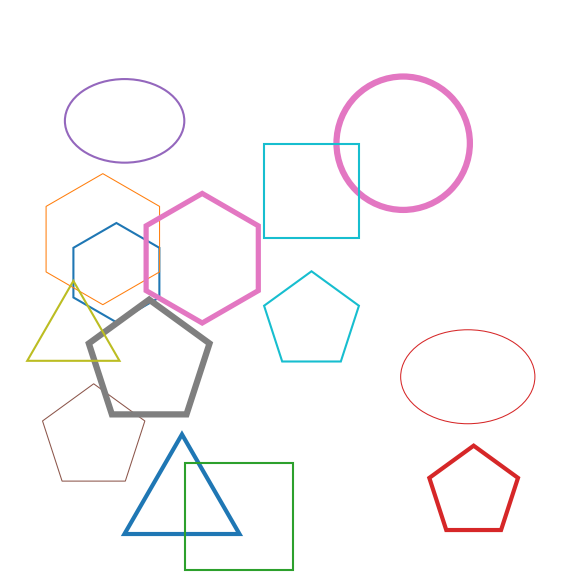[{"shape": "triangle", "thickness": 2, "radius": 0.57, "center": [0.315, 0.132]}, {"shape": "hexagon", "thickness": 1, "radius": 0.43, "center": [0.202, 0.527]}, {"shape": "hexagon", "thickness": 0.5, "radius": 0.57, "center": [0.178, 0.585]}, {"shape": "square", "thickness": 1, "radius": 0.47, "center": [0.414, 0.105]}, {"shape": "oval", "thickness": 0.5, "radius": 0.58, "center": [0.81, 0.347]}, {"shape": "pentagon", "thickness": 2, "radius": 0.4, "center": [0.82, 0.147]}, {"shape": "oval", "thickness": 1, "radius": 0.52, "center": [0.216, 0.79]}, {"shape": "pentagon", "thickness": 0.5, "radius": 0.47, "center": [0.162, 0.241]}, {"shape": "circle", "thickness": 3, "radius": 0.58, "center": [0.698, 0.751]}, {"shape": "hexagon", "thickness": 2.5, "radius": 0.56, "center": [0.35, 0.552]}, {"shape": "pentagon", "thickness": 3, "radius": 0.55, "center": [0.258, 0.37]}, {"shape": "triangle", "thickness": 1, "radius": 0.46, "center": [0.127, 0.42]}, {"shape": "square", "thickness": 1, "radius": 0.41, "center": [0.54, 0.668]}, {"shape": "pentagon", "thickness": 1, "radius": 0.43, "center": [0.539, 0.443]}]